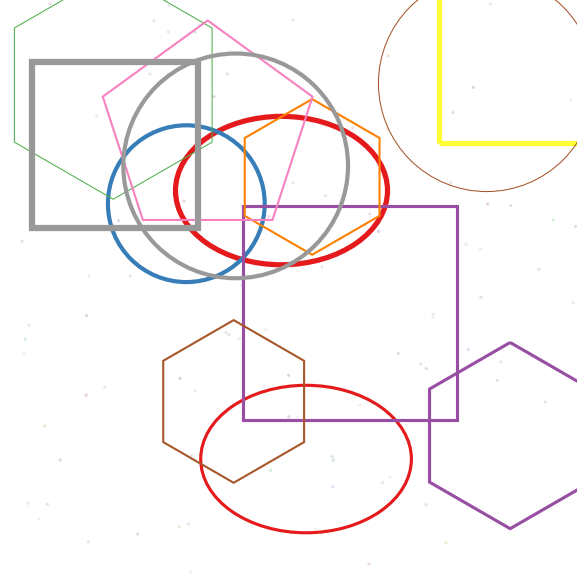[{"shape": "oval", "thickness": 2.5, "radius": 0.92, "center": [0.487, 0.669]}, {"shape": "oval", "thickness": 1.5, "radius": 0.91, "center": [0.53, 0.204]}, {"shape": "circle", "thickness": 2, "radius": 0.68, "center": [0.323, 0.646]}, {"shape": "hexagon", "thickness": 0.5, "radius": 0.99, "center": [0.196, 0.852]}, {"shape": "square", "thickness": 1.5, "radius": 0.93, "center": [0.605, 0.457]}, {"shape": "hexagon", "thickness": 1.5, "radius": 0.81, "center": [0.883, 0.245]}, {"shape": "hexagon", "thickness": 1, "radius": 0.67, "center": [0.54, 0.693]}, {"shape": "square", "thickness": 2.5, "radius": 0.69, "center": [0.9, 0.889]}, {"shape": "hexagon", "thickness": 1, "radius": 0.7, "center": [0.405, 0.304]}, {"shape": "circle", "thickness": 0.5, "radius": 0.94, "center": [0.843, 0.855]}, {"shape": "pentagon", "thickness": 1, "radius": 0.95, "center": [0.36, 0.773]}, {"shape": "circle", "thickness": 2, "radius": 0.97, "center": [0.408, 0.712]}, {"shape": "square", "thickness": 3, "radius": 0.72, "center": [0.2, 0.748]}]